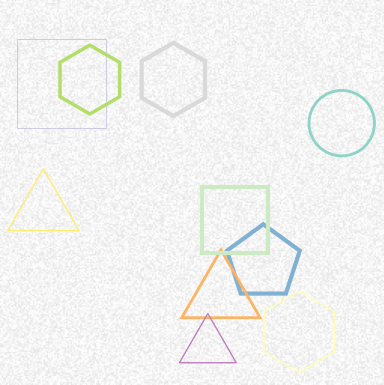[{"shape": "circle", "thickness": 2, "radius": 0.43, "center": [0.888, 0.68]}, {"shape": "hexagon", "thickness": 1, "radius": 0.53, "center": [0.777, 0.138]}, {"shape": "square", "thickness": 0.5, "radius": 0.58, "center": [0.161, 0.784]}, {"shape": "pentagon", "thickness": 3, "radius": 0.5, "center": [0.684, 0.318]}, {"shape": "triangle", "thickness": 2, "radius": 0.59, "center": [0.574, 0.233]}, {"shape": "hexagon", "thickness": 2.5, "radius": 0.45, "center": [0.233, 0.793]}, {"shape": "hexagon", "thickness": 3, "radius": 0.48, "center": [0.45, 0.794]}, {"shape": "triangle", "thickness": 1, "radius": 0.43, "center": [0.54, 0.1]}, {"shape": "square", "thickness": 3, "radius": 0.43, "center": [0.61, 0.428]}, {"shape": "triangle", "thickness": 1, "radius": 0.53, "center": [0.112, 0.455]}]